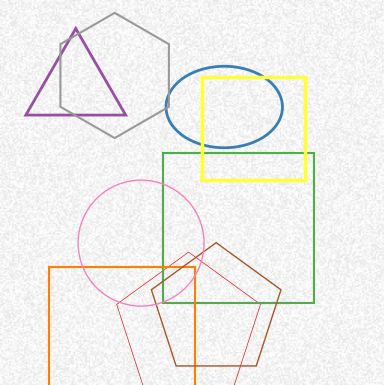[{"shape": "pentagon", "thickness": 0.5, "radius": 0.98, "center": [0.49, 0.149]}, {"shape": "oval", "thickness": 2, "radius": 0.76, "center": [0.582, 0.722]}, {"shape": "square", "thickness": 1.5, "radius": 0.98, "center": [0.62, 0.407]}, {"shape": "triangle", "thickness": 2, "radius": 0.75, "center": [0.197, 0.776]}, {"shape": "square", "thickness": 1.5, "radius": 0.95, "center": [0.317, 0.116]}, {"shape": "square", "thickness": 2.5, "radius": 0.67, "center": [0.659, 0.666]}, {"shape": "pentagon", "thickness": 1, "radius": 0.88, "center": [0.561, 0.193]}, {"shape": "circle", "thickness": 1, "radius": 0.82, "center": [0.366, 0.369]}, {"shape": "hexagon", "thickness": 1.5, "radius": 0.81, "center": [0.298, 0.804]}]